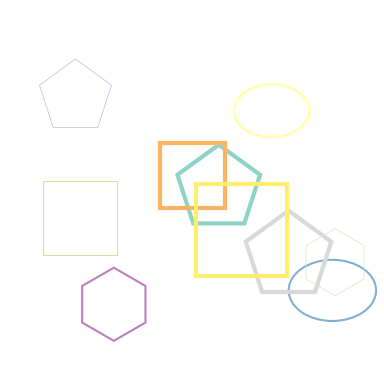[{"shape": "pentagon", "thickness": 3, "radius": 0.56, "center": [0.568, 0.511]}, {"shape": "oval", "thickness": 2, "radius": 0.49, "center": [0.706, 0.712]}, {"shape": "pentagon", "thickness": 0.5, "radius": 0.49, "center": [0.196, 0.748]}, {"shape": "oval", "thickness": 1.5, "radius": 0.57, "center": [0.863, 0.246]}, {"shape": "square", "thickness": 3, "radius": 0.42, "center": [0.501, 0.544]}, {"shape": "square", "thickness": 0.5, "radius": 0.48, "center": [0.208, 0.434]}, {"shape": "pentagon", "thickness": 3, "radius": 0.58, "center": [0.749, 0.336]}, {"shape": "hexagon", "thickness": 1.5, "radius": 0.47, "center": [0.296, 0.21]}, {"shape": "hexagon", "thickness": 0.5, "radius": 0.44, "center": [0.87, 0.319]}, {"shape": "square", "thickness": 3, "radius": 0.59, "center": [0.628, 0.403]}]